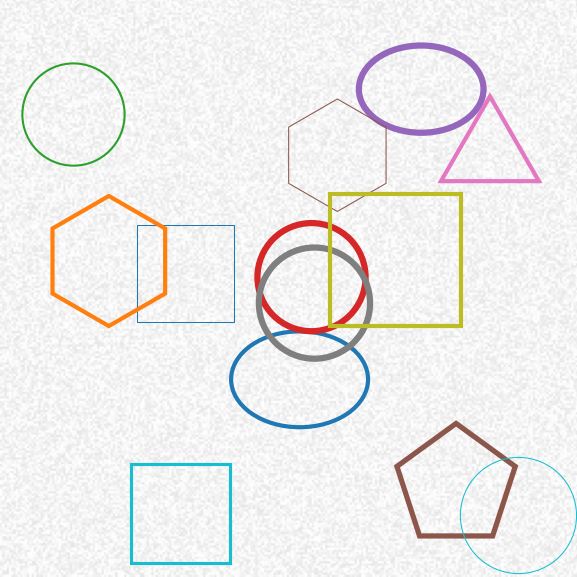[{"shape": "square", "thickness": 0.5, "radius": 0.42, "center": [0.322, 0.526]}, {"shape": "oval", "thickness": 2, "radius": 0.59, "center": [0.519, 0.342]}, {"shape": "hexagon", "thickness": 2, "radius": 0.56, "center": [0.188, 0.547]}, {"shape": "circle", "thickness": 1, "radius": 0.44, "center": [0.127, 0.801]}, {"shape": "circle", "thickness": 3, "radius": 0.47, "center": [0.539, 0.519]}, {"shape": "oval", "thickness": 3, "radius": 0.54, "center": [0.729, 0.845]}, {"shape": "pentagon", "thickness": 2.5, "radius": 0.54, "center": [0.79, 0.158]}, {"shape": "hexagon", "thickness": 0.5, "radius": 0.49, "center": [0.584, 0.73]}, {"shape": "triangle", "thickness": 2, "radius": 0.49, "center": [0.848, 0.734]}, {"shape": "circle", "thickness": 3, "radius": 0.48, "center": [0.545, 0.474]}, {"shape": "square", "thickness": 2, "radius": 0.57, "center": [0.685, 0.549]}, {"shape": "circle", "thickness": 0.5, "radius": 0.5, "center": [0.898, 0.107]}, {"shape": "square", "thickness": 1.5, "radius": 0.43, "center": [0.313, 0.11]}]